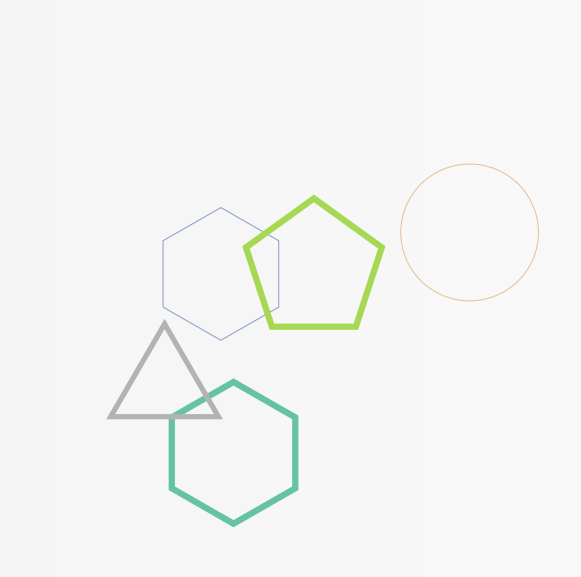[{"shape": "hexagon", "thickness": 3, "radius": 0.61, "center": [0.402, 0.215]}, {"shape": "hexagon", "thickness": 0.5, "radius": 0.57, "center": [0.38, 0.525]}, {"shape": "pentagon", "thickness": 3, "radius": 0.61, "center": [0.54, 0.533]}, {"shape": "circle", "thickness": 0.5, "radius": 0.59, "center": [0.808, 0.597]}, {"shape": "triangle", "thickness": 2.5, "radius": 0.54, "center": [0.283, 0.331]}]